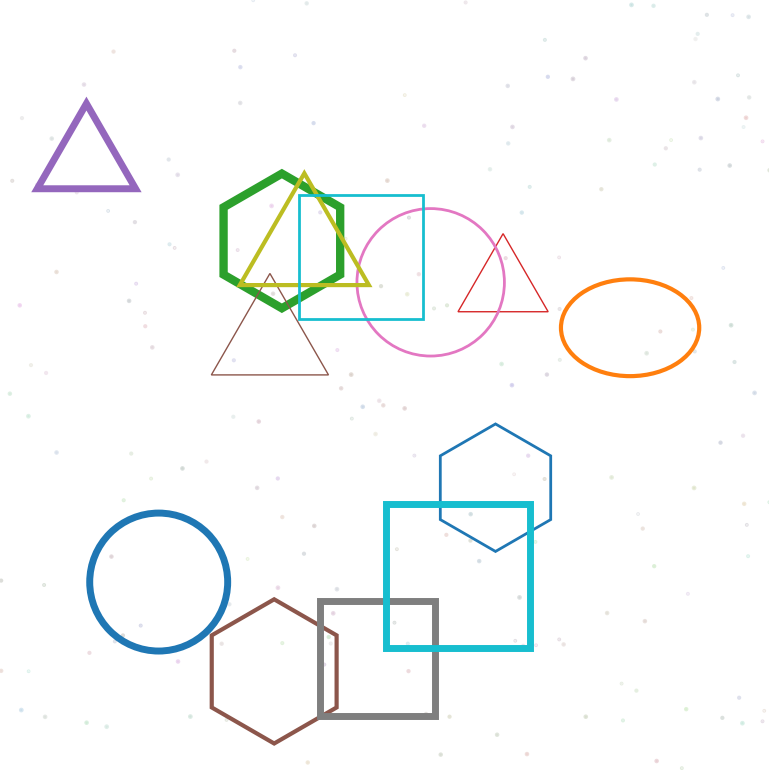[{"shape": "hexagon", "thickness": 1, "radius": 0.41, "center": [0.644, 0.367]}, {"shape": "circle", "thickness": 2.5, "radius": 0.45, "center": [0.206, 0.244]}, {"shape": "oval", "thickness": 1.5, "radius": 0.45, "center": [0.818, 0.574]}, {"shape": "hexagon", "thickness": 3, "radius": 0.44, "center": [0.366, 0.687]}, {"shape": "triangle", "thickness": 0.5, "radius": 0.34, "center": [0.653, 0.629]}, {"shape": "triangle", "thickness": 2.5, "radius": 0.37, "center": [0.112, 0.792]}, {"shape": "hexagon", "thickness": 1.5, "radius": 0.47, "center": [0.356, 0.128]}, {"shape": "triangle", "thickness": 0.5, "radius": 0.44, "center": [0.351, 0.557]}, {"shape": "circle", "thickness": 1, "radius": 0.48, "center": [0.559, 0.633]}, {"shape": "square", "thickness": 2.5, "radius": 0.37, "center": [0.491, 0.145]}, {"shape": "triangle", "thickness": 1.5, "radius": 0.48, "center": [0.395, 0.678]}, {"shape": "square", "thickness": 2.5, "radius": 0.47, "center": [0.595, 0.252]}, {"shape": "square", "thickness": 1, "radius": 0.4, "center": [0.468, 0.667]}]